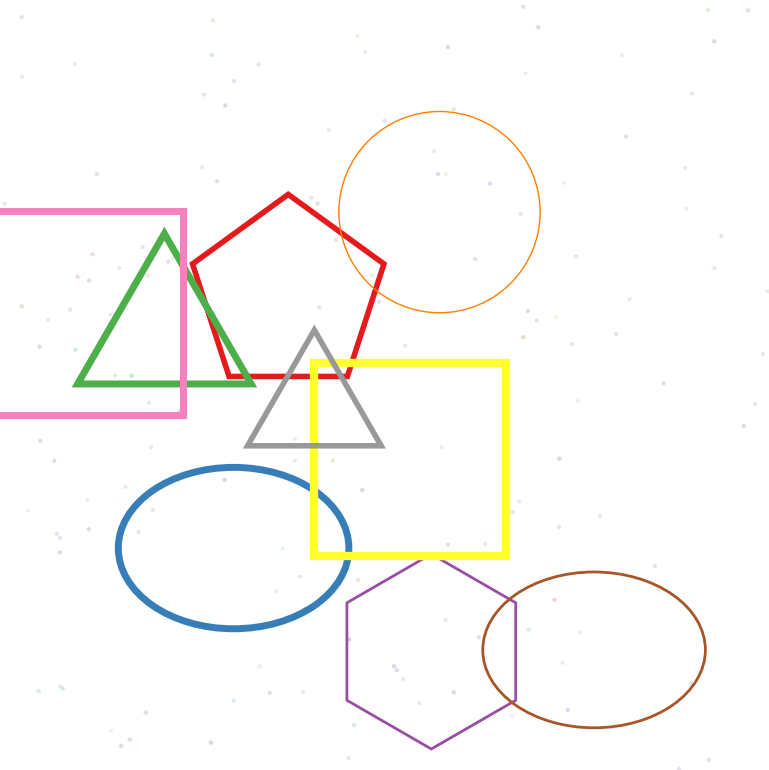[{"shape": "pentagon", "thickness": 2, "radius": 0.65, "center": [0.374, 0.617]}, {"shape": "oval", "thickness": 2.5, "radius": 0.75, "center": [0.303, 0.288]}, {"shape": "triangle", "thickness": 2.5, "radius": 0.65, "center": [0.213, 0.566]}, {"shape": "hexagon", "thickness": 1, "radius": 0.63, "center": [0.56, 0.154]}, {"shape": "circle", "thickness": 0.5, "radius": 0.65, "center": [0.571, 0.724]}, {"shape": "square", "thickness": 3, "radius": 0.63, "center": [0.533, 0.403]}, {"shape": "oval", "thickness": 1, "radius": 0.72, "center": [0.772, 0.156]}, {"shape": "square", "thickness": 2.5, "radius": 0.66, "center": [0.105, 0.594]}, {"shape": "triangle", "thickness": 2, "radius": 0.5, "center": [0.408, 0.471]}]